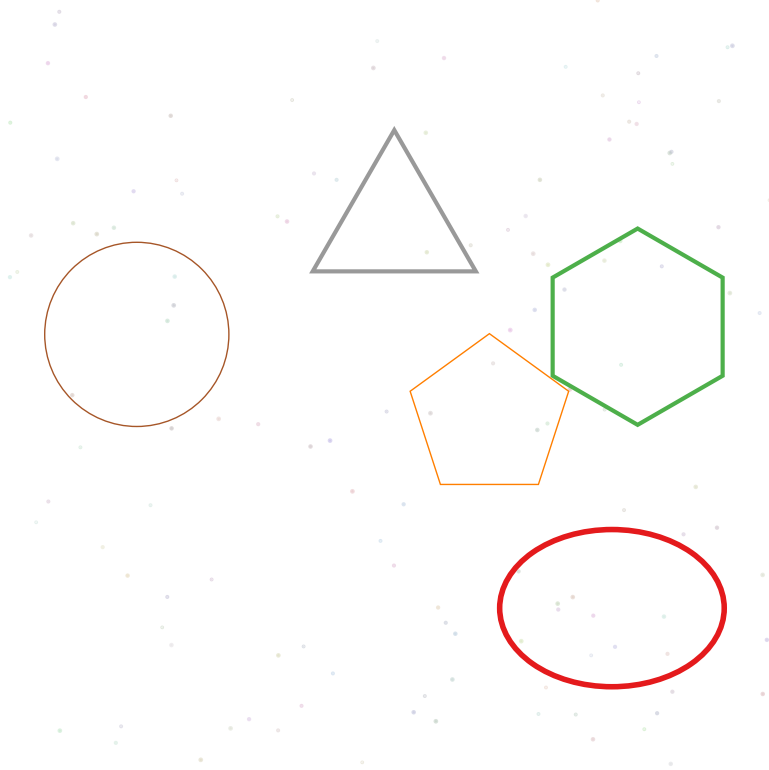[{"shape": "oval", "thickness": 2, "radius": 0.73, "center": [0.795, 0.21]}, {"shape": "hexagon", "thickness": 1.5, "radius": 0.64, "center": [0.828, 0.576]}, {"shape": "pentagon", "thickness": 0.5, "radius": 0.54, "center": [0.636, 0.458]}, {"shape": "circle", "thickness": 0.5, "radius": 0.6, "center": [0.178, 0.566]}, {"shape": "triangle", "thickness": 1.5, "radius": 0.61, "center": [0.512, 0.709]}]